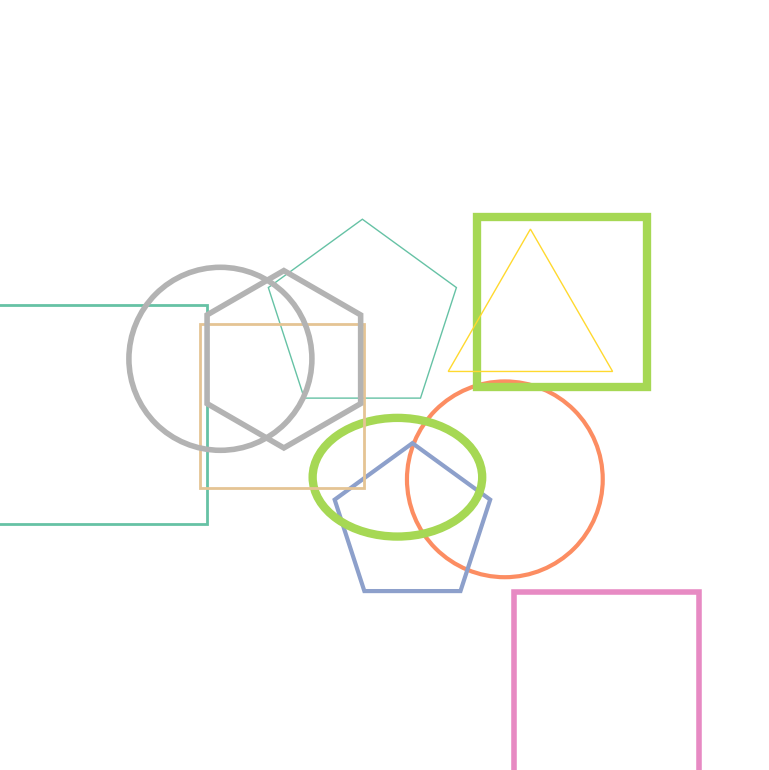[{"shape": "square", "thickness": 1, "radius": 0.71, "center": [0.127, 0.461]}, {"shape": "pentagon", "thickness": 0.5, "radius": 0.64, "center": [0.471, 0.587]}, {"shape": "circle", "thickness": 1.5, "radius": 0.64, "center": [0.656, 0.378]}, {"shape": "pentagon", "thickness": 1.5, "radius": 0.53, "center": [0.536, 0.318]}, {"shape": "square", "thickness": 2, "radius": 0.6, "center": [0.787, 0.11]}, {"shape": "square", "thickness": 3, "radius": 0.55, "center": [0.73, 0.608]}, {"shape": "oval", "thickness": 3, "radius": 0.55, "center": [0.516, 0.38]}, {"shape": "triangle", "thickness": 0.5, "radius": 0.62, "center": [0.689, 0.579]}, {"shape": "square", "thickness": 1, "radius": 0.53, "center": [0.366, 0.473]}, {"shape": "hexagon", "thickness": 2, "radius": 0.58, "center": [0.369, 0.533]}, {"shape": "circle", "thickness": 2, "radius": 0.59, "center": [0.286, 0.534]}]